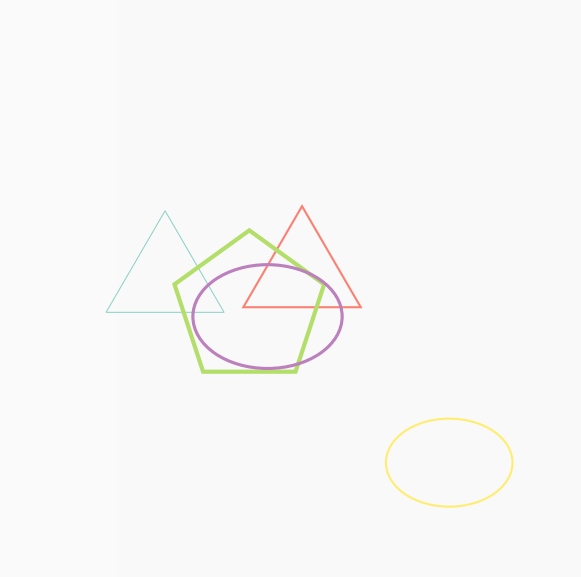[{"shape": "triangle", "thickness": 0.5, "radius": 0.59, "center": [0.284, 0.517]}, {"shape": "triangle", "thickness": 1, "radius": 0.58, "center": [0.52, 0.525]}, {"shape": "pentagon", "thickness": 2, "radius": 0.68, "center": [0.429, 0.465]}, {"shape": "oval", "thickness": 1.5, "radius": 0.64, "center": [0.46, 0.451]}, {"shape": "oval", "thickness": 1, "radius": 0.54, "center": [0.773, 0.198]}]